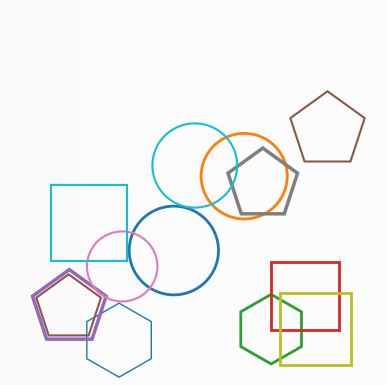[{"shape": "circle", "thickness": 2, "radius": 0.58, "center": [0.449, 0.349]}, {"shape": "hexagon", "thickness": 1, "radius": 0.48, "center": [0.307, 0.117]}, {"shape": "circle", "thickness": 2, "radius": 0.56, "center": [0.63, 0.542]}, {"shape": "hexagon", "thickness": 2, "radius": 0.45, "center": [0.7, 0.145]}, {"shape": "square", "thickness": 2, "radius": 0.44, "center": [0.786, 0.231]}, {"shape": "pentagon", "thickness": 2.5, "radius": 0.5, "center": [0.179, 0.2]}, {"shape": "pentagon", "thickness": 1.5, "radius": 0.5, "center": [0.845, 0.662]}, {"shape": "pentagon", "thickness": 1.5, "radius": 0.44, "center": [0.177, 0.2]}, {"shape": "circle", "thickness": 1.5, "radius": 0.45, "center": [0.315, 0.308]}, {"shape": "pentagon", "thickness": 2.5, "radius": 0.47, "center": [0.678, 0.521]}, {"shape": "square", "thickness": 2, "radius": 0.46, "center": [0.815, 0.145]}, {"shape": "square", "thickness": 1.5, "radius": 0.49, "center": [0.229, 0.421]}, {"shape": "circle", "thickness": 1.5, "radius": 0.55, "center": [0.503, 0.57]}]